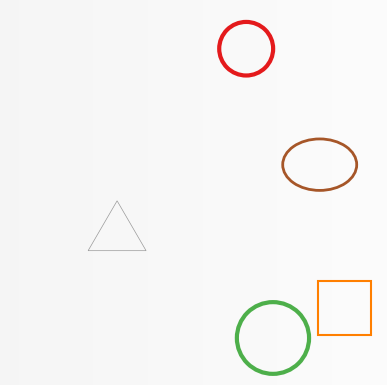[{"shape": "circle", "thickness": 3, "radius": 0.35, "center": [0.635, 0.873]}, {"shape": "circle", "thickness": 3, "radius": 0.47, "center": [0.704, 0.122]}, {"shape": "square", "thickness": 1.5, "radius": 0.35, "center": [0.889, 0.2]}, {"shape": "oval", "thickness": 2, "radius": 0.48, "center": [0.825, 0.572]}, {"shape": "triangle", "thickness": 0.5, "radius": 0.43, "center": [0.302, 0.392]}]